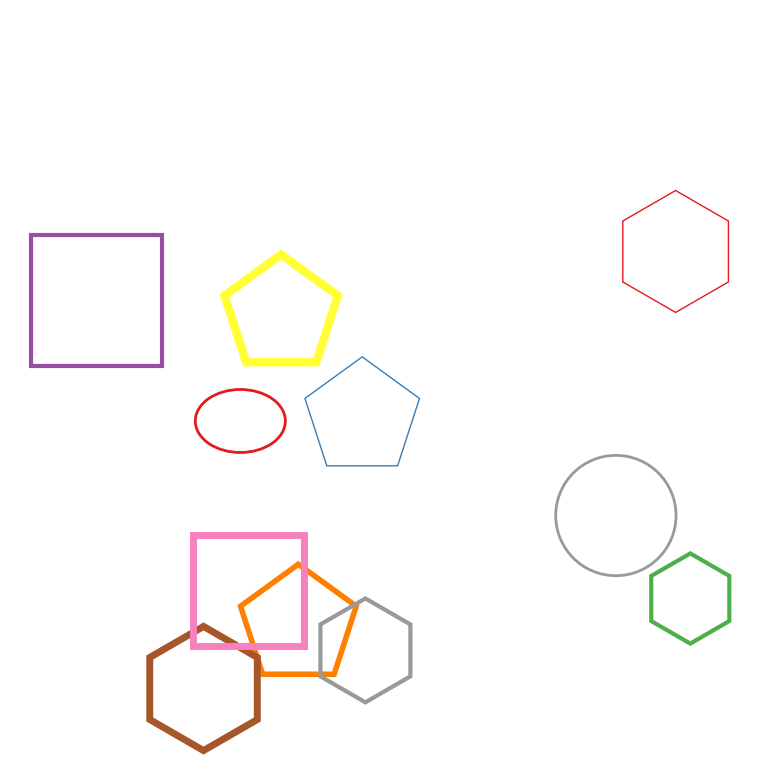[{"shape": "hexagon", "thickness": 0.5, "radius": 0.4, "center": [0.877, 0.673]}, {"shape": "oval", "thickness": 1, "radius": 0.29, "center": [0.312, 0.453]}, {"shape": "pentagon", "thickness": 0.5, "radius": 0.39, "center": [0.47, 0.458]}, {"shape": "hexagon", "thickness": 1.5, "radius": 0.29, "center": [0.896, 0.223]}, {"shape": "square", "thickness": 1.5, "radius": 0.42, "center": [0.125, 0.61]}, {"shape": "pentagon", "thickness": 2, "radius": 0.39, "center": [0.388, 0.188]}, {"shape": "pentagon", "thickness": 3, "radius": 0.39, "center": [0.365, 0.592]}, {"shape": "hexagon", "thickness": 2.5, "radius": 0.4, "center": [0.264, 0.106]}, {"shape": "square", "thickness": 2.5, "radius": 0.36, "center": [0.323, 0.233]}, {"shape": "hexagon", "thickness": 1.5, "radius": 0.34, "center": [0.475, 0.155]}, {"shape": "circle", "thickness": 1, "radius": 0.39, "center": [0.8, 0.33]}]